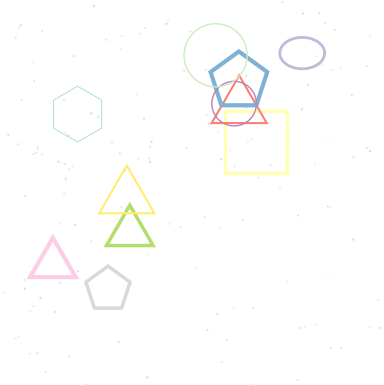[{"shape": "hexagon", "thickness": 0.5, "radius": 0.36, "center": [0.201, 0.704]}, {"shape": "square", "thickness": 2.5, "radius": 0.4, "center": [0.665, 0.63]}, {"shape": "oval", "thickness": 2, "radius": 0.29, "center": [0.785, 0.862]}, {"shape": "triangle", "thickness": 1.5, "radius": 0.41, "center": [0.621, 0.722]}, {"shape": "pentagon", "thickness": 3, "radius": 0.39, "center": [0.621, 0.789]}, {"shape": "triangle", "thickness": 2.5, "radius": 0.35, "center": [0.337, 0.397]}, {"shape": "triangle", "thickness": 3, "radius": 0.34, "center": [0.137, 0.314]}, {"shape": "pentagon", "thickness": 2.5, "radius": 0.3, "center": [0.281, 0.249]}, {"shape": "circle", "thickness": 1, "radius": 0.29, "center": [0.608, 0.731]}, {"shape": "circle", "thickness": 1, "radius": 0.41, "center": [0.56, 0.856]}, {"shape": "triangle", "thickness": 1.5, "radius": 0.41, "center": [0.329, 0.487]}]